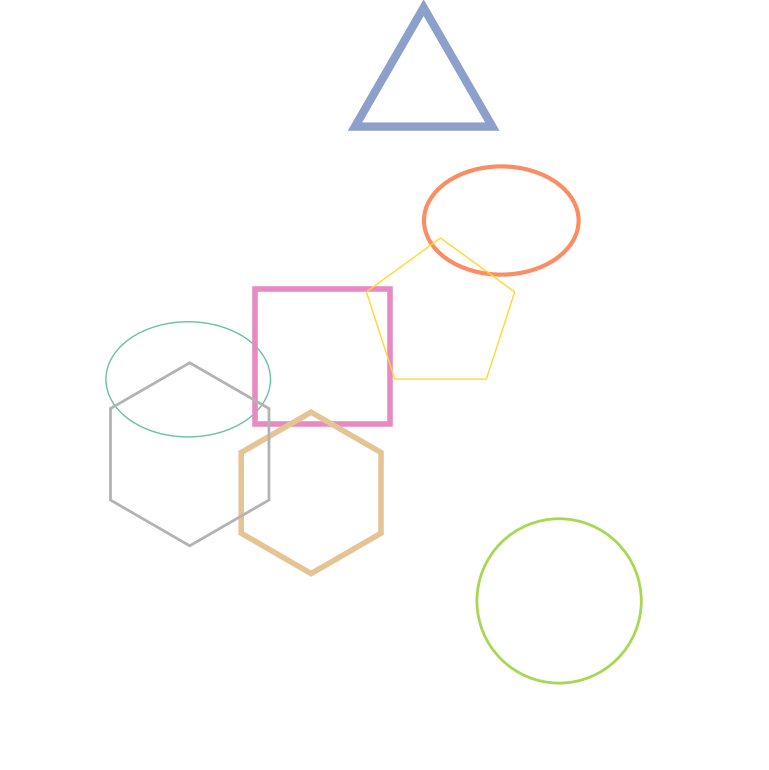[{"shape": "oval", "thickness": 0.5, "radius": 0.53, "center": [0.244, 0.507]}, {"shape": "oval", "thickness": 1.5, "radius": 0.5, "center": [0.651, 0.714]}, {"shape": "triangle", "thickness": 3, "radius": 0.51, "center": [0.55, 0.887]}, {"shape": "square", "thickness": 2, "radius": 0.44, "center": [0.419, 0.537]}, {"shape": "circle", "thickness": 1, "radius": 0.53, "center": [0.726, 0.22]}, {"shape": "pentagon", "thickness": 0.5, "radius": 0.51, "center": [0.572, 0.59]}, {"shape": "hexagon", "thickness": 2, "radius": 0.52, "center": [0.404, 0.36]}, {"shape": "hexagon", "thickness": 1, "radius": 0.59, "center": [0.246, 0.41]}]